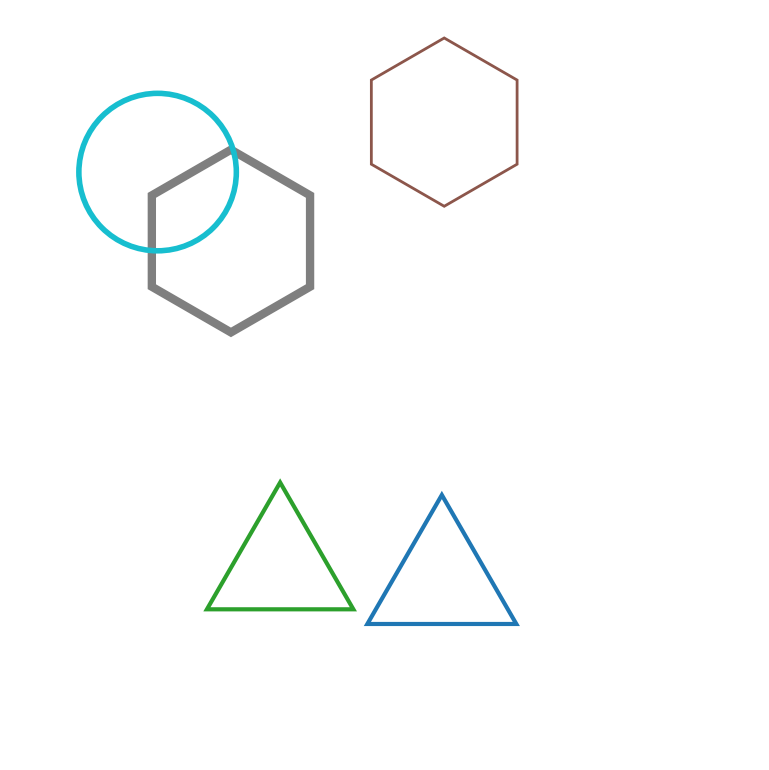[{"shape": "triangle", "thickness": 1.5, "radius": 0.56, "center": [0.574, 0.245]}, {"shape": "triangle", "thickness": 1.5, "radius": 0.55, "center": [0.364, 0.264]}, {"shape": "hexagon", "thickness": 1, "radius": 0.55, "center": [0.577, 0.841]}, {"shape": "hexagon", "thickness": 3, "radius": 0.59, "center": [0.3, 0.687]}, {"shape": "circle", "thickness": 2, "radius": 0.51, "center": [0.205, 0.777]}]